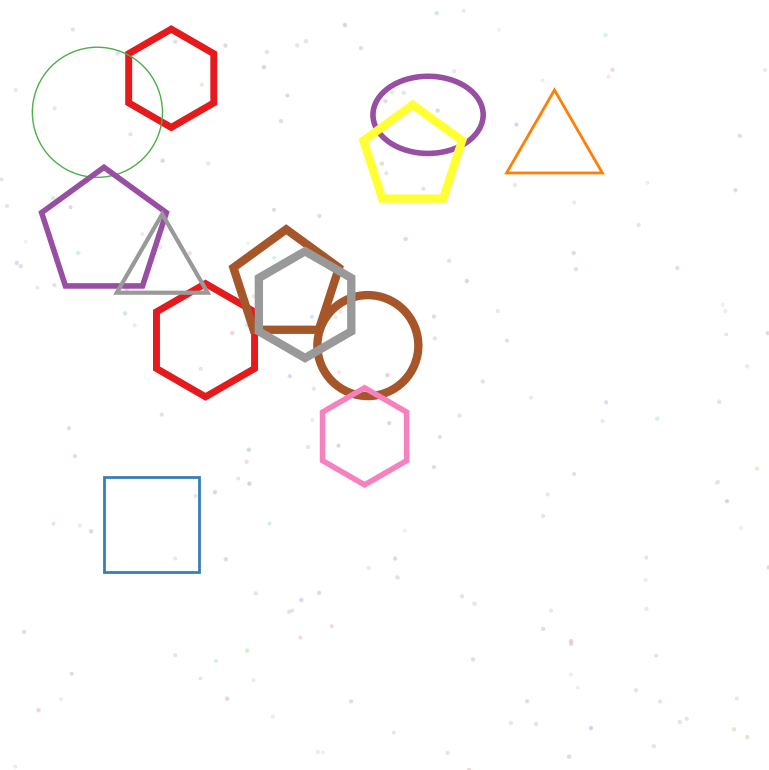[{"shape": "hexagon", "thickness": 2.5, "radius": 0.32, "center": [0.222, 0.898]}, {"shape": "hexagon", "thickness": 2.5, "radius": 0.37, "center": [0.267, 0.558]}, {"shape": "square", "thickness": 1, "radius": 0.31, "center": [0.196, 0.319]}, {"shape": "circle", "thickness": 0.5, "radius": 0.42, "center": [0.126, 0.854]}, {"shape": "oval", "thickness": 2, "radius": 0.36, "center": [0.556, 0.851]}, {"shape": "pentagon", "thickness": 2, "radius": 0.43, "center": [0.135, 0.698]}, {"shape": "triangle", "thickness": 1, "radius": 0.36, "center": [0.72, 0.811]}, {"shape": "pentagon", "thickness": 3, "radius": 0.34, "center": [0.536, 0.797]}, {"shape": "pentagon", "thickness": 3, "radius": 0.36, "center": [0.372, 0.63]}, {"shape": "circle", "thickness": 3, "radius": 0.33, "center": [0.478, 0.551]}, {"shape": "hexagon", "thickness": 2, "radius": 0.32, "center": [0.473, 0.433]}, {"shape": "hexagon", "thickness": 3, "radius": 0.35, "center": [0.396, 0.604]}, {"shape": "triangle", "thickness": 1.5, "radius": 0.34, "center": [0.211, 0.654]}]